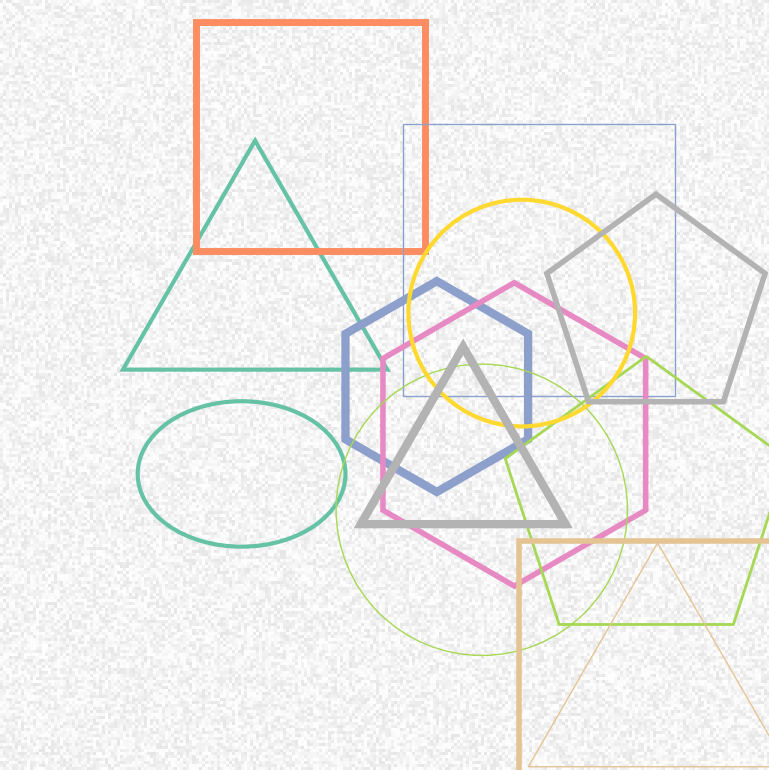[{"shape": "triangle", "thickness": 1.5, "radius": 0.99, "center": [0.331, 0.619]}, {"shape": "oval", "thickness": 1.5, "radius": 0.67, "center": [0.314, 0.384]}, {"shape": "square", "thickness": 2.5, "radius": 0.74, "center": [0.403, 0.823]}, {"shape": "hexagon", "thickness": 3, "radius": 0.68, "center": [0.567, 0.498]}, {"shape": "square", "thickness": 0.5, "radius": 0.88, "center": [0.7, 0.662]}, {"shape": "hexagon", "thickness": 2, "radius": 0.98, "center": [0.668, 0.436]}, {"shape": "pentagon", "thickness": 1, "radius": 0.96, "center": [0.839, 0.345]}, {"shape": "circle", "thickness": 0.5, "radius": 0.95, "center": [0.626, 0.338]}, {"shape": "circle", "thickness": 1.5, "radius": 0.74, "center": [0.678, 0.593]}, {"shape": "square", "thickness": 2, "radius": 0.84, "center": [0.842, 0.13]}, {"shape": "triangle", "thickness": 0.5, "radius": 0.97, "center": [0.854, 0.101]}, {"shape": "triangle", "thickness": 3, "radius": 0.77, "center": [0.602, 0.396]}, {"shape": "pentagon", "thickness": 2, "radius": 0.74, "center": [0.852, 0.599]}]